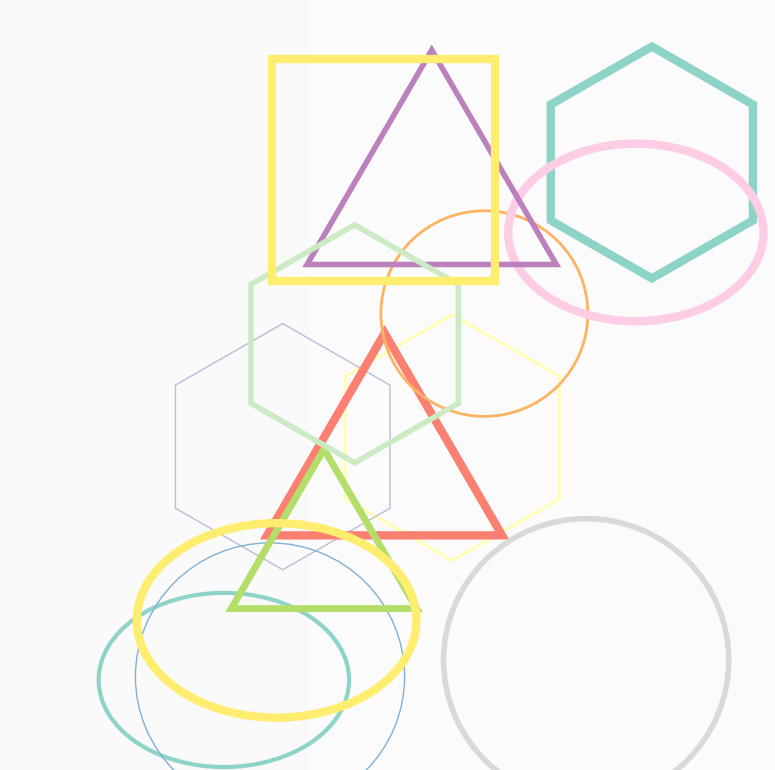[{"shape": "hexagon", "thickness": 3, "radius": 0.75, "center": [0.841, 0.789]}, {"shape": "oval", "thickness": 1.5, "radius": 0.81, "center": [0.289, 0.117]}, {"shape": "hexagon", "thickness": 1, "radius": 0.8, "center": [0.584, 0.432]}, {"shape": "hexagon", "thickness": 0.5, "radius": 0.8, "center": [0.365, 0.42]}, {"shape": "triangle", "thickness": 3, "radius": 0.87, "center": [0.496, 0.392]}, {"shape": "circle", "thickness": 0.5, "radius": 0.87, "center": [0.348, 0.121]}, {"shape": "circle", "thickness": 1, "radius": 0.67, "center": [0.625, 0.593]}, {"shape": "triangle", "thickness": 2.5, "radius": 0.69, "center": [0.418, 0.279]}, {"shape": "oval", "thickness": 3, "radius": 0.82, "center": [0.82, 0.698]}, {"shape": "circle", "thickness": 2, "radius": 0.92, "center": [0.756, 0.142]}, {"shape": "triangle", "thickness": 2, "radius": 0.93, "center": [0.557, 0.749]}, {"shape": "hexagon", "thickness": 2, "radius": 0.77, "center": [0.458, 0.553]}, {"shape": "oval", "thickness": 3, "radius": 0.9, "center": [0.357, 0.194]}, {"shape": "square", "thickness": 3, "radius": 0.72, "center": [0.495, 0.779]}]